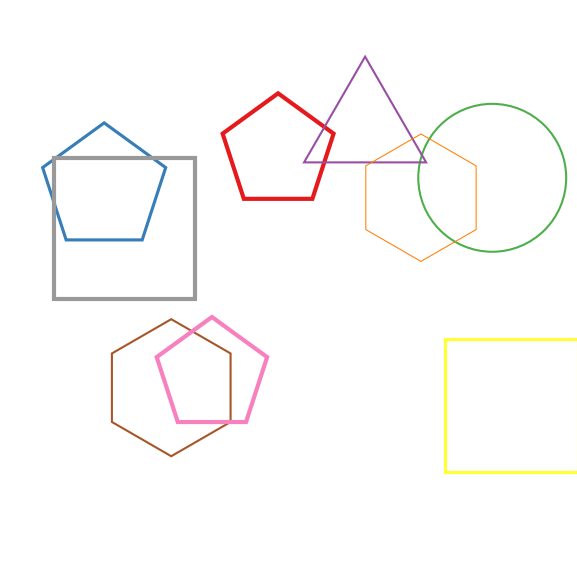[{"shape": "pentagon", "thickness": 2, "radius": 0.5, "center": [0.482, 0.737]}, {"shape": "pentagon", "thickness": 1.5, "radius": 0.56, "center": [0.18, 0.674]}, {"shape": "circle", "thickness": 1, "radius": 0.64, "center": [0.852, 0.691]}, {"shape": "triangle", "thickness": 1, "radius": 0.61, "center": [0.632, 0.779]}, {"shape": "hexagon", "thickness": 0.5, "radius": 0.55, "center": [0.729, 0.657]}, {"shape": "square", "thickness": 1.5, "radius": 0.57, "center": [0.886, 0.297]}, {"shape": "hexagon", "thickness": 1, "radius": 0.59, "center": [0.297, 0.328]}, {"shape": "pentagon", "thickness": 2, "radius": 0.5, "center": [0.367, 0.35]}, {"shape": "square", "thickness": 2, "radius": 0.61, "center": [0.215, 0.603]}]